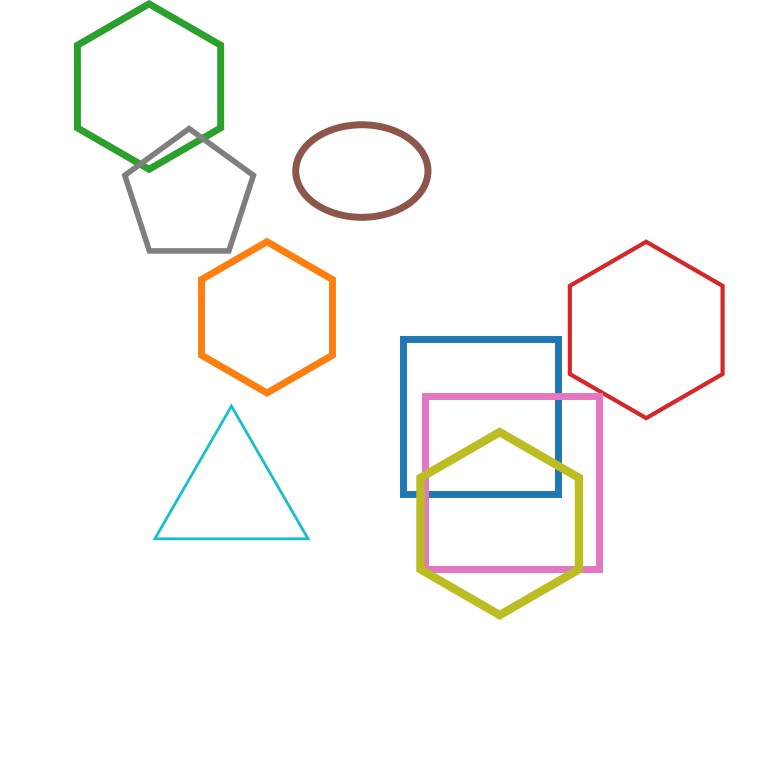[{"shape": "square", "thickness": 2.5, "radius": 0.5, "center": [0.624, 0.459]}, {"shape": "hexagon", "thickness": 2.5, "radius": 0.49, "center": [0.347, 0.588]}, {"shape": "hexagon", "thickness": 2.5, "radius": 0.54, "center": [0.194, 0.888]}, {"shape": "hexagon", "thickness": 1.5, "radius": 0.57, "center": [0.839, 0.572]}, {"shape": "oval", "thickness": 2.5, "radius": 0.43, "center": [0.47, 0.778]}, {"shape": "square", "thickness": 2.5, "radius": 0.56, "center": [0.665, 0.373]}, {"shape": "pentagon", "thickness": 2, "radius": 0.44, "center": [0.246, 0.745]}, {"shape": "hexagon", "thickness": 3, "radius": 0.59, "center": [0.649, 0.32]}, {"shape": "triangle", "thickness": 1, "radius": 0.57, "center": [0.301, 0.358]}]